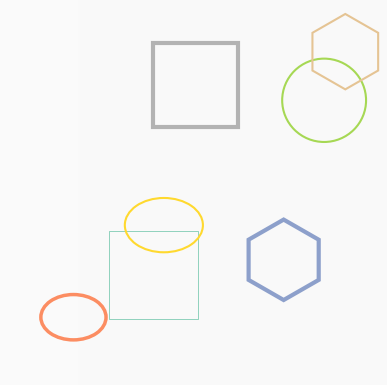[{"shape": "square", "thickness": 0.5, "radius": 0.57, "center": [0.395, 0.285]}, {"shape": "oval", "thickness": 2.5, "radius": 0.42, "center": [0.19, 0.176]}, {"shape": "hexagon", "thickness": 3, "radius": 0.52, "center": [0.732, 0.325]}, {"shape": "circle", "thickness": 1.5, "radius": 0.54, "center": [0.836, 0.739]}, {"shape": "oval", "thickness": 1.5, "radius": 0.5, "center": [0.423, 0.415]}, {"shape": "hexagon", "thickness": 1.5, "radius": 0.49, "center": [0.891, 0.866]}, {"shape": "square", "thickness": 3, "radius": 0.55, "center": [0.505, 0.779]}]